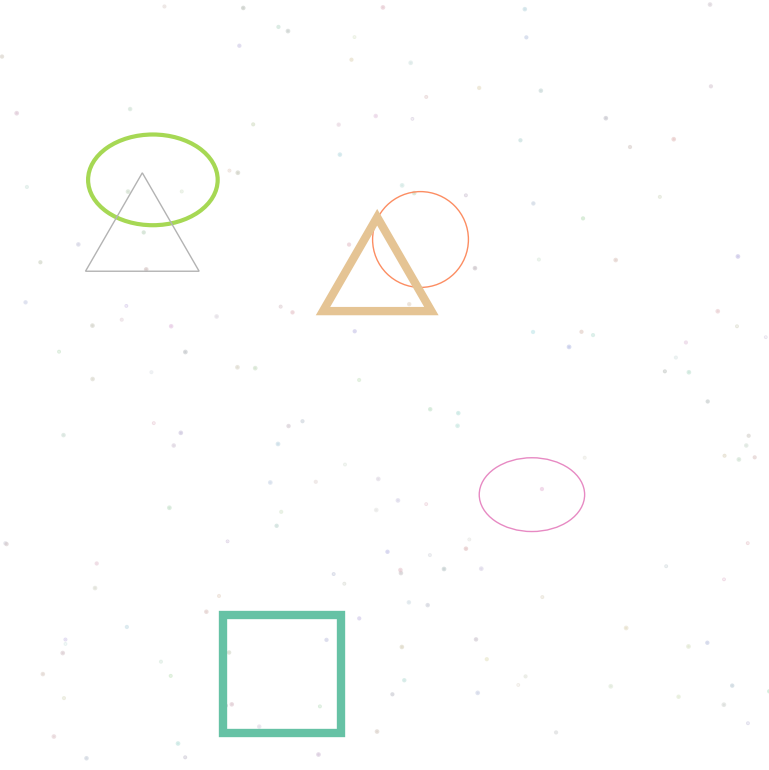[{"shape": "square", "thickness": 3, "radius": 0.38, "center": [0.366, 0.125]}, {"shape": "circle", "thickness": 0.5, "radius": 0.31, "center": [0.546, 0.689]}, {"shape": "oval", "thickness": 0.5, "radius": 0.34, "center": [0.691, 0.358]}, {"shape": "oval", "thickness": 1.5, "radius": 0.42, "center": [0.199, 0.766]}, {"shape": "triangle", "thickness": 3, "radius": 0.41, "center": [0.49, 0.637]}, {"shape": "triangle", "thickness": 0.5, "radius": 0.43, "center": [0.185, 0.69]}]